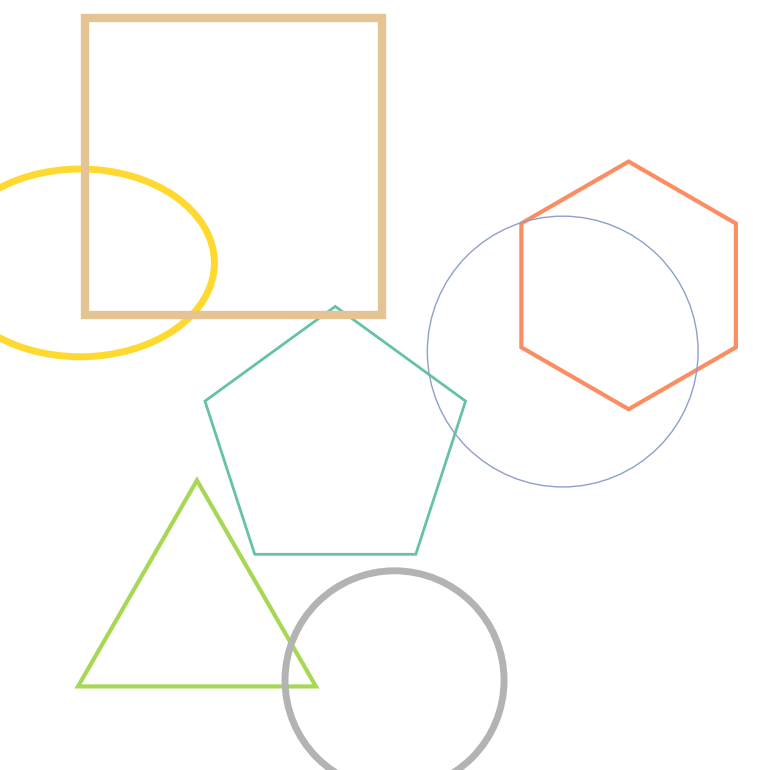[{"shape": "pentagon", "thickness": 1, "radius": 0.89, "center": [0.435, 0.424]}, {"shape": "hexagon", "thickness": 1.5, "radius": 0.8, "center": [0.816, 0.629]}, {"shape": "circle", "thickness": 0.5, "radius": 0.88, "center": [0.731, 0.543]}, {"shape": "triangle", "thickness": 1.5, "radius": 0.89, "center": [0.256, 0.198]}, {"shape": "oval", "thickness": 2.5, "radius": 0.87, "center": [0.104, 0.659]}, {"shape": "square", "thickness": 3, "radius": 0.96, "center": [0.303, 0.783]}, {"shape": "circle", "thickness": 2.5, "radius": 0.71, "center": [0.512, 0.116]}]